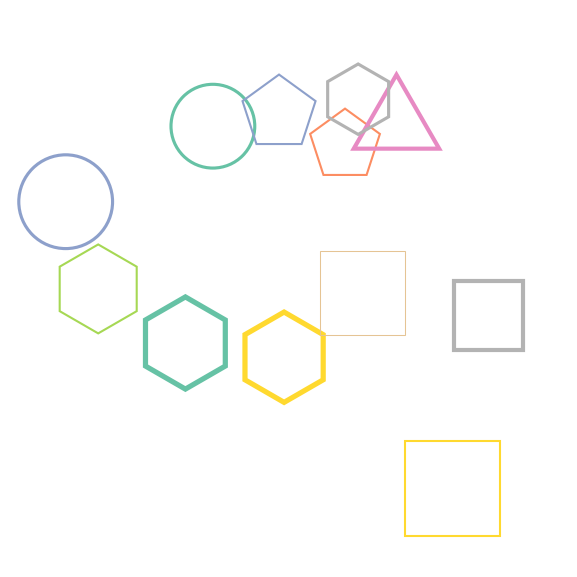[{"shape": "circle", "thickness": 1.5, "radius": 0.36, "center": [0.369, 0.781]}, {"shape": "hexagon", "thickness": 2.5, "radius": 0.4, "center": [0.321, 0.405]}, {"shape": "pentagon", "thickness": 1, "radius": 0.32, "center": [0.597, 0.748]}, {"shape": "circle", "thickness": 1.5, "radius": 0.41, "center": [0.114, 0.65]}, {"shape": "pentagon", "thickness": 1, "radius": 0.33, "center": [0.483, 0.804]}, {"shape": "triangle", "thickness": 2, "radius": 0.43, "center": [0.687, 0.784]}, {"shape": "hexagon", "thickness": 1, "radius": 0.38, "center": [0.17, 0.499]}, {"shape": "hexagon", "thickness": 2.5, "radius": 0.39, "center": [0.492, 0.381]}, {"shape": "square", "thickness": 1, "radius": 0.41, "center": [0.784, 0.153]}, {"shape": "square", "thickness": 0.5, "radius": 0.36, "center": [0.628, 0.492]}, {"shape": "square", "thickness": 2, "radius": 0.3, "center": [0.845, 0.453]}, {"shape": "hexagon", "thickness": 1.5, "radius": 0.3, "center": [0.62, 0.827]}]